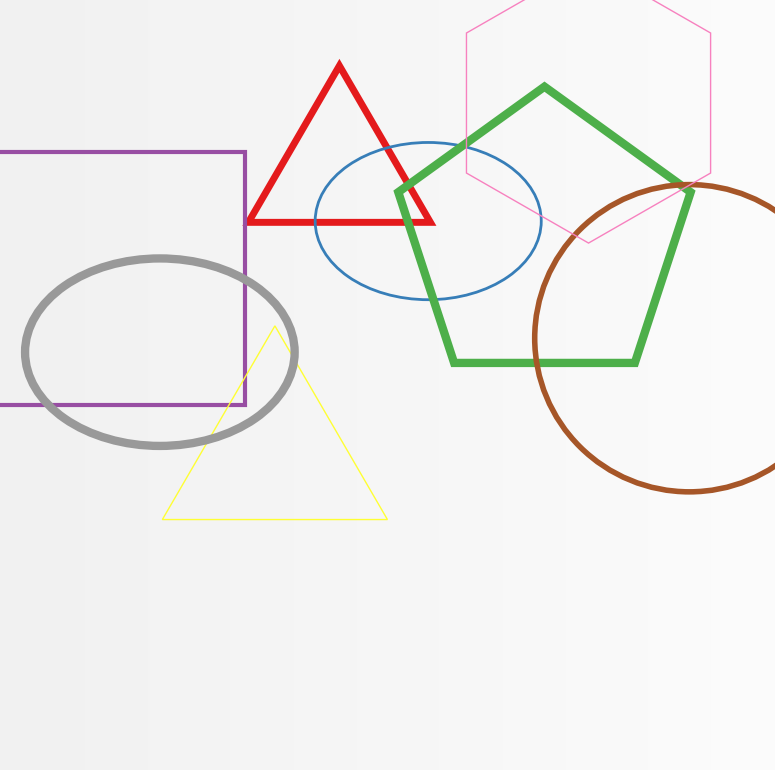[{"shape": "triangle", "thickness": 2.5, "radius": 0.68, "center": [0.438, 0.779]}, {"shape": "oval", "thickness": 1, "radius": 0.73, "center": [0.553, 0.713]}, {"shape": "pentagon", "thickness": 3, "radius": 0.99, "center": [0.703, 0.689]}, {"shape": "square", "thickness": 1.5, "radius": 0.82, "center": [0.152, 0.639]}, {"shape": "triangle", "thickness": 0.5, "radius": 0.84, "center": [0.355, 0.409]}, {"shape": "circle", "thickness": 2, "radius": 1.0, "center": [0.889, 0.561]}, {"shape": "hexagon", "thickness": 0.5, "radius": 0.91, "center": [0.759, 0.866]}, {"shape": "oval", "thickness": 3, "radius": 0.87, "center": [0.206, 0.543]}]